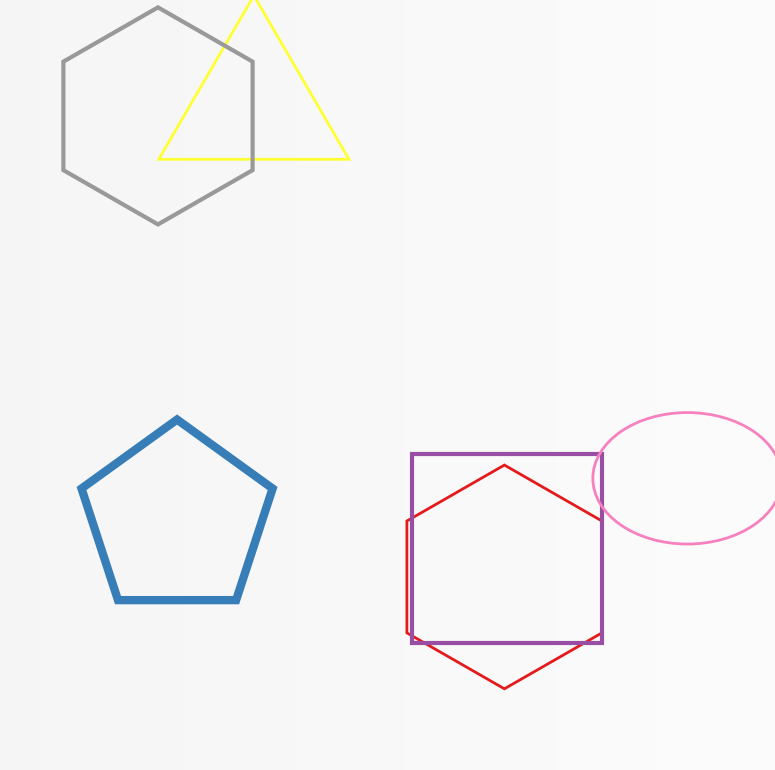[{"shape": "hexagon", "thickness": 1, "radius": 0.73, "center": [0.651, 0.251]}, {"shape": "pentagon", "thickness": 3, "radius": 0.65, "center": [0.228, 0.325]}, {"shape": "square", "thickness": 1.5, "radius": 0.61, "center": [0.655, 0.288]}, {"shape": "triangle", "thickness": 1, "radius": 0.71, "center": [0.328, 0.864]}, {"shape": "oval", "thickness": 1, "radius": 0.61, "center": [0.887, 0.379]}, {"shape": "hexagon", "thickness": 1.5, "radius": 0.7, "center": [0.204, 0.849]}]